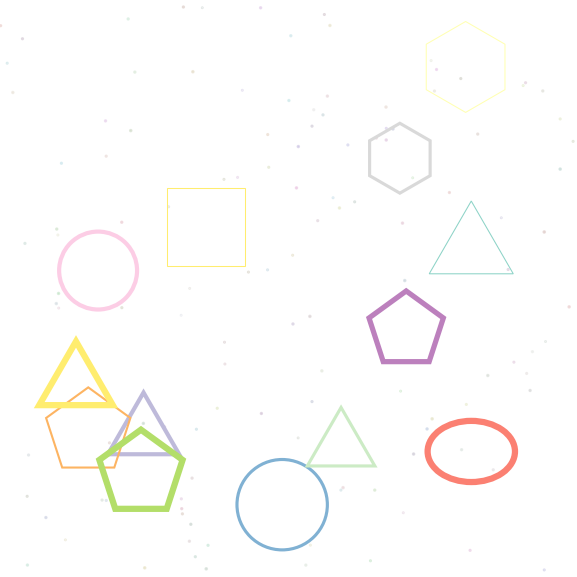[{"shape": "triangle", "thickness": 0.5, "radius": 0.42, "center": [0.816, 0.567]}, {"shape": "hexagon", "thickness": 0.5, "radius": 0.39, "center": [0.806, 0.883]}, {"shape": "triangle", "thickness": 2, "radius": 0.36, "center": [0.249, 0.248]}, {"shape": "oval", "thickness": 3, "radius": 0.38, "center": [0.816, 0.217]}, {"shape": "circle", "thickness": 1.5, "radius": 0.39, "center": [0.489, 0.125]}, {"shape": "pentagon", "thickness": 1, "radius": 0.38, "center": [0.153, 0.252]}, {"shape": "pentagon", "thickness": 3, "radius": 0.38, "center": [0.244, 0.179]}, {"shape": "circle", "thickness": 2, "radius": 0.34, "center": [0.17, 0.531]}, {"shape": "hexagon", "thickness": 1.5, "radius": 0.3, "center": [0.692, 0.725]}, {"shape": "pentagon", "thickness": 2.5, "radius": 0.34, "center": [0.703, 0.428]}, {"shape": "triangle", "thickness": 1.5, "radius": 0.34, "center": [0.591, 0.226]}, {"shape": "square", "thickness": 0.5, "radius": 0.34, "center": [0.356, 0.607]}, {"shape": "triangle", "thickness": 3, "radius": 0.37, "center": [0.132, 0.334]}]